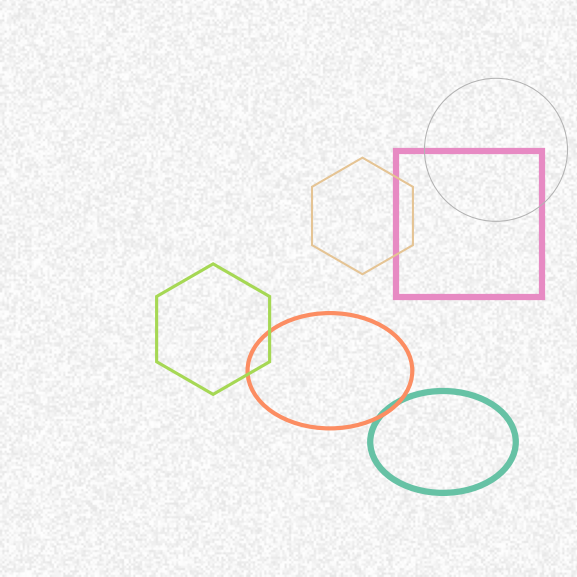[{"shape": "oval", "thickness": 3, "radius": 0.63, "center": [0.767, 0.234]}, {"shape": "oval", "thickness": 2, "radius": 0.71, "center": [0.571, 0.357]}, {"shape": "square", "thickness": 3, "radius": 0.63, "center": [0.812, 0.611]}, {"shape": "hexagon", "thickness": 1.5, "radius": 0.56, "center": [0.369, 0.429]}, {"shape": "hexagon", "thickness": 1, "radius": 0.5, "center": [0.628, 0.625]}, {"shape": "circle", "thickness": 0.5, "radius": 0.62, "center": [0.859, 0.74]}]